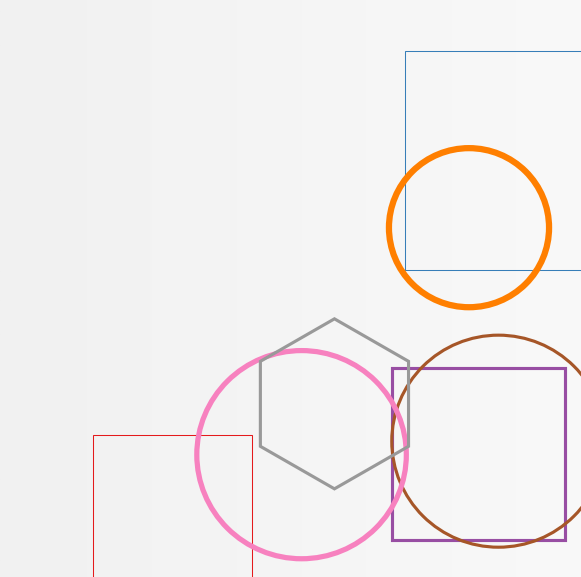[{"shape": "square", "thickness": 0.5, "radius": 0.68, "center": [0.297, 0.109]}, {"shape": "square", "thickness": 0.5, "radius": 0.95, "center": [0.886, 0.721]}, {"shape": "square", "thickness": 1.5, "radius": 0.74, "center": [0.823, 0.213]}, {"shape": "circle", "thickness": 3, "radius": 0.69, "center": [0.807, 0.605]}, {"shape": "circle", "thickness": 1.5, "radius": 0.92, "center": [0.858, 0.235]}, {"shape": "circle", "thickness": 2.5, "radius": 0.9, "center": [0.519, 0.212]}, {"shape": "hexagon", "thickness": 1.5, "radius": 0.74, "center": [0.575, 0.3]}]